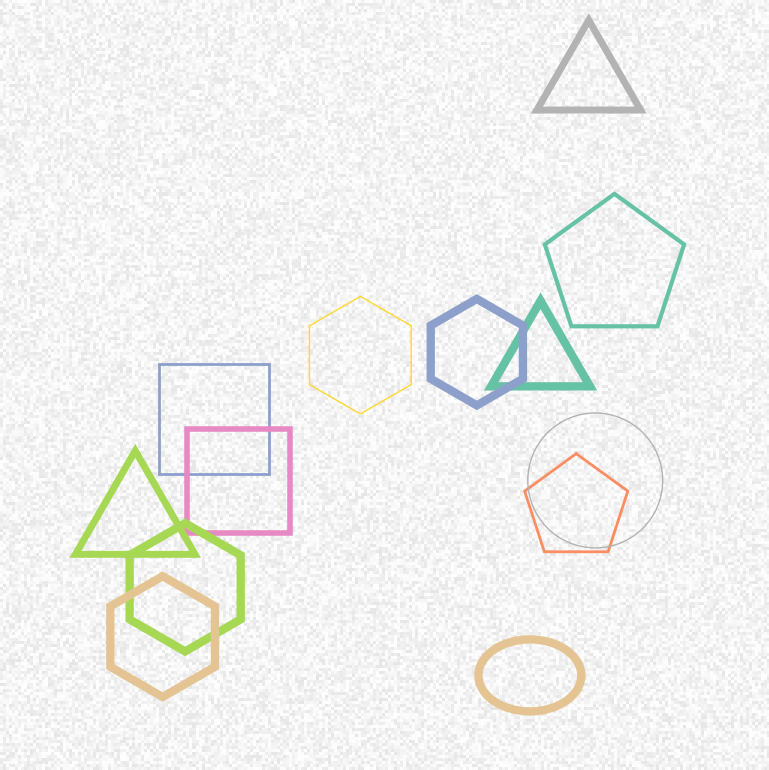[{"shape": "triangle", "thickness": 3, "radius": 0.37, "center": [0.702, 0.535]}, {"shape": "pentagon", "thickness": 1.5, "radius": 0.48, "center": [0.798, 0.653]}, {"shape": "pentagon", "thickness": 1, "radius": 0.35, "center": [0.748, 0.34]}, {"shape": "hexagon", "thickness": 3, "radius": 0.35, "center": [0.619, 0.543]}, {"shape": "square", "thickness": 1, "radius": 0.36, "center": [0.278, 0.456]}, {"shape": "square", "thickness": 2, "radius": 0.34, "center": [0.31, 0.375]}, {"shape": "hexagon", "thickness": 3, "radius": 0.42, "center": [0.24, 0.237]}, {"shape": "triangle", "thickness": 2.5, "radius": 0.45, "center": [0.176, 0.325]}, {"shape": "hexagon", "thickness": 0.5, "radius": 0.38, "center": [0.468, 0.539]}, {"shape": "hexagon", "thickness": 3, "radius": 0.39, "center": [0.211, 0.173]}, {"shape": "oval", "thickness": 3, "radius": 0.33, "center": [0.688, 0.123]}, {"shape": "circle", "thickness": 0.5, "radius": 0.44, "center": [0.773, 0.376]}, {"shape": "triangle", "thickness": 2.5, "radius": 0.39, "center": [0.765, 0.896]}]